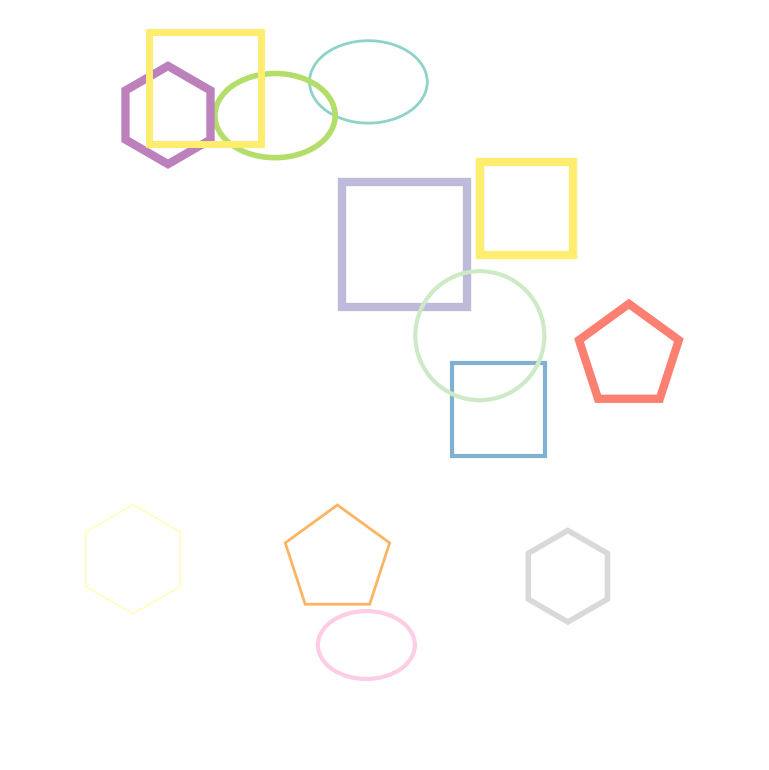[{"shape": "oval", "thickness": 1, "radius": 0.38, "center": [0.478, 0.894]}, {"shape": "hexagon", "thickness": 0.5, "radius": 0.35, "center": [0.173, 0.274]}, {"shape": "square", "thickness": 3, "radius": 0.41, "center": [0.526, 0.682]}, {"shape": "pentagon", "thickness": 3, "radius": 0.34, "center": [0.817, 0.537]}, {"shape": "square", "thickness": 1.5, "radius": 0.3, "center": [0.648, 0.468]}, {"shape": "pentagon", "thickness": 1, "radius": 0.36, "center": [0.438, 0.273]}, {"shape": "oval", "thickness": 2, "radius": 0.39, "center": [0.357, 0.85]}, {"shape": "oval", "thickness": 1.5, "radius": 0.31, "center": [0.476, 0.162]}, {"shape": "hexagon", "thickness": 2, "radius": 0.3, "center": [0.737, 0.252]}, {"shape": "hexagon", "thickness": 3, "radius": 0.32, "center": [0.218, 0.851]}, {"shape": "circle", "thickness": 1.5, "radius": 0.42, "center": [0.623, 0.564]}, {"shape": "square", "thickness": 2.5, "radius": 0.36, "center": [0.267, 0.886]}, {"shape": "square", "thickness": 3, "radius": 0.3, "center": [0.684, 0.729]}]